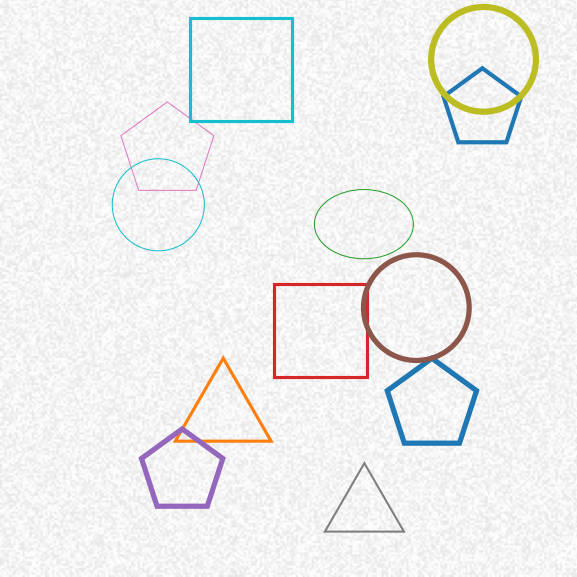[{"shape": "pentagon", "thickness": 2.5, "radius": 0.41, "center": [0.748, 0.297]}, {"shape": "pentagon", "thickness": 2, "radius": 0.35, "center": [0.835, 0.81]}, {"shape": "triangle", "thickness": 1.5, "radius": 0.48, "center": [0.387, 0.283]}, {"shape": "oval", "thickness": 0.5, "radius": 0.43, "center": [0.63, 0.611]}, {"shape": "square", "thickness": 1.5, "radius": 0.4, "center": [0.555, 0.427]}, {"shape": "pentagon", "thickness": 2.5, "radius": 0.37, "center": [0.315, 0.182]}, {"shape": "circle", "thickness": 2.5, "radius": 0.46, "center": [0.721, 0.466]}, {"shape": "pentagon", "thickness": 0.5, "radius": 0.42, "center": [0.29, 0.738]}, {"shape": "triangle", "thickness": 1, "radius": 0.4, "center": [0.631, 0.118]}, {"shape": "circle", "thickness": 3, "radius": 0.45, "center": [0.837, 0.896]}, {"shape": "circle", "thickness": 0.5, "radius": 0.4, "center": [0.274, 0.645]}, {"shape": "square", "thickness": 1.5, "radius": 0.44, "center": [0.417, 0.879]}]